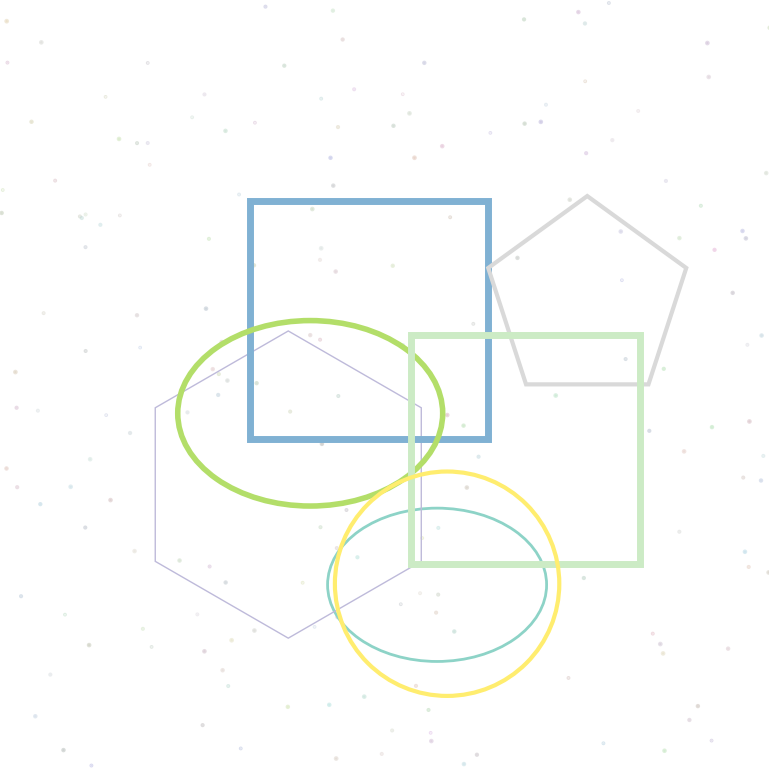[{"shape": "oval", "thickness": 1, "radius": 0.71, "center": [0.568, 0.241]}, {"shape": "hexagon", "thickness": 0.5, "radius": 1.0, "center": [0.374, 0.371]}, {"shape": "square", "thickness": 2.5, "radius": 0.77, "center": [0.479, 0.584]}, {"shape": "oval", "thickness": 2, "radius": 0.86, "center": [0.403, 0.463]}, {"shape": "pentagon", "thickness": 1.5, "radius": 0.68, "center": [0.763, 0.61]}, {"shape": "square", "thickness": 2.5, "radius": 0.74, "center": [0.683, 0.416]}, {"shape": "circle", "thickness": 1.5, "radius": 0.73, "center": [0.581, 0.242]}]